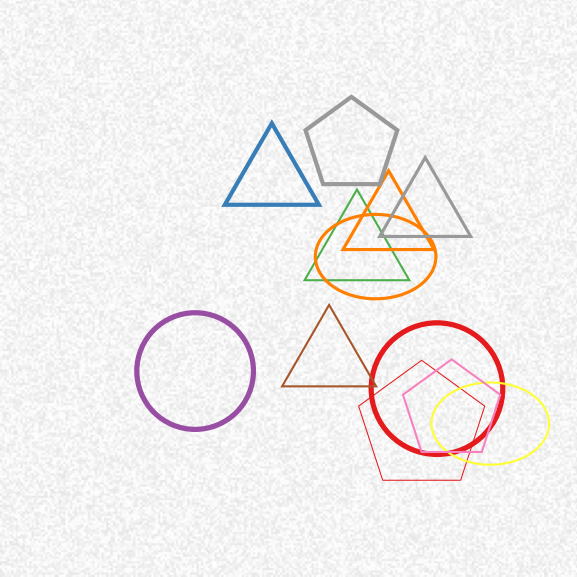[{"shape": "circle", "thickness": 2.5, "radius": 0.57, "center": [0.757, 0.326]}, {"shape": "pentagon", "thickness": 0.5, "radius": 0.57, "center": [0.73, 0.26]}, {"shape": "triangle", "thickness": 2, "radius": 0.47, "center": [0.471, 0.692]}, {"shape": "triangle", "thickness": 1, "radius": 0.52, "center": [0.618, 0.566]}, {"shape": "circle", "thickness": 2.5, "radius": 0.51, "center": [0.338, 0.357]}, {"shape": "triangle", "thickness": 1.5, "radius": 0.46, "center": [0.673, 0.613]}, {"shape": "oval", "thickness": 1.5, "radius": 0.52, "center": [0.65, 0.555]}, {"shape": "oval", "thickness": 1, "radius": 0.51, "center": [0.849, 0.266]}, {"shape": "triangle", "thickness": 1, "radius": 0.47, "center": [0.57, 0.377]}, {"shape": "pentagon", "thickness": 1, "radius": 0.44, "center": [0.782, 0.288]}, {"shape": "triangle", "thickness": 1.5, "radius": 0.46, "center": [0.736, 0.635]}, {"shape": "pentagon", "thickness": 2, "radius": 0.42, "center": [0.609, 0.748]}]